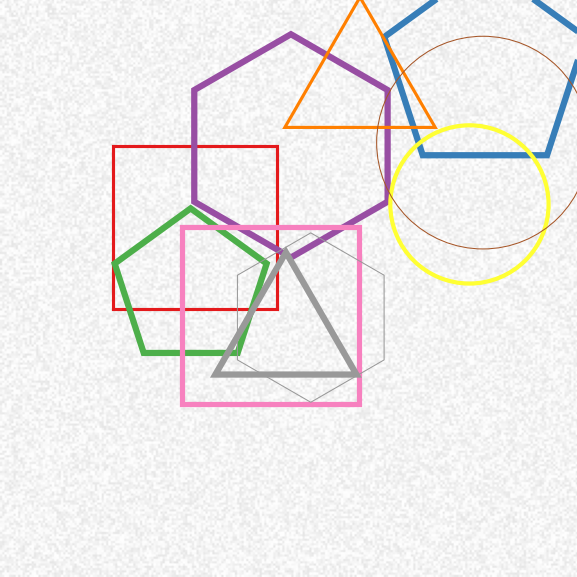[{"shape": "square", "thickness": 1.5, "radius": 0.71, "center": [0.338, 0.606]}, {"shape": "pentagon", "thickness": 3, "radius": 0.92, "center": [0.84, 0.878]}, {"shape": "pentagon", "thickness": 3, "radius": 0.69, "center": [0.33, 0.5]}, {"shape": "hexagon", "thickness": 3, "radius": 0.97, "center": [0.504, 0.747]}, {"shape": "triangle", "thickness": 1.5, "radius": 0.75, "center": [0.623, 0.854]}, {"shape": "circle", "thickness": 2, "radius": 0.69, "center": [0.813, 0.645]}, {"shape": "circle", "thickness": 0.5, "radius": 0.92, "center": [0.836, 0.752]}, {"shape": "square", "thickness": 2.5, "radius": 0.76, "center": [0.469, 0.453]}, {"shape": "hexagon", "thickness": 0.5, "radius": 0.73, "center": [0.538, 0.449]}, {"shape": "triangle", "thickness": 3, "radius": 0.71, "center": [0.495, 0.421]}]